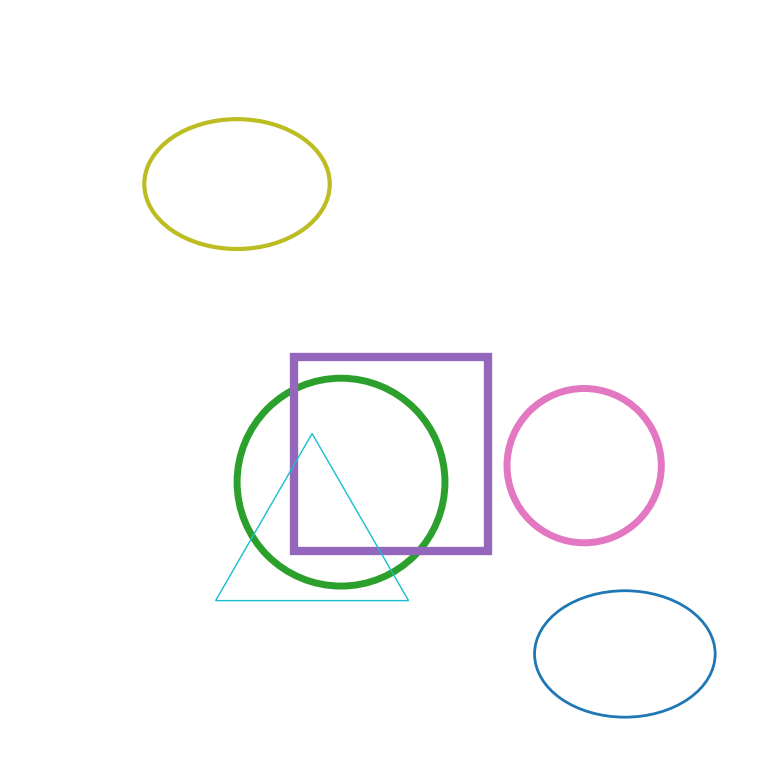[{"shape": "oval", "thickness": 1, "radius": 0.59, "center": [0.811, 0.151]}, {"shape": "circle", "thickness": 2.5, "radius": 0.67, "center": [0.443, 0.374]}, {"shape": "square", "thickness": 3, "radius": 0.63, "center": [0.508, 0.411]}, {"shape": "circle", "thickness": 2.5, "radius": 0.5, "center": [0.759, 0.395]}, {"shape": "oval", "thickness": 1.5, "radius": 0.6, "center": [0.308, 0.761]}, {"shape": "triangle", "thickness": 0.5, "radius": 0.72, "center": [0.405, 0.292]}]